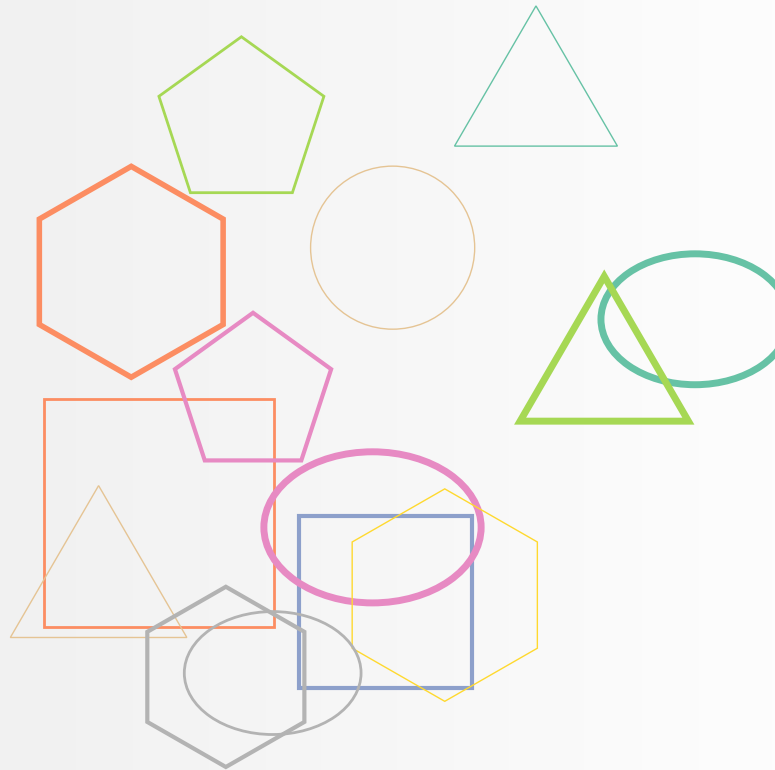[{"shape": "oval", "thickness": 2.5, "radius": 0.61, "center": [0.897, 0.585]}, {"shape": "triangle", "thickness": 0.5, "radius": 0.61, "center": [0.692, 0.871]}, {"shape": "hexagon", "thickness": 2, "radius": 0.68, "center": [0.169, 0.647]}, {"shape": "square", "thickness": 1, "radius": 0.74, "center": [0.205, 0.334]}, {"shape": "square", "thickness": 1.5, "radius": 0.56, "center": [0.498, 0.218]}, {"shape": "pentagon", "thickness": 1.5, "radius": 0.53, "center": [0.326, 0.488]}, {"shape": "oval", "thickness": 2.5, "radius": 0.7, "center": [0.481, 0.315]}, {"shape": "pentagon", "thickness": 1, "radius": 0.56, "center": [0.311, 0.84]}, {"shape": "triangle", "thickness": 2.5, "radius": 0.63, "center": [0.78, 0.516]}, {"shape": "hexagon", "thickness": 0.5, "radius": 0.69, "center": [0.574, 0.227]}, {"shape": "circle", "thickness": 0.5, "radius": 0.53, "center": [0.507, 0.678]}, {"shape": "triangle", "thickness": 0.5, "radius": 0.66, "center": [0.127, 0.238]}, {"shape": "hexagon", "thickness": 1.5, "radius": 0.59, "center": [0.291, 0.121]}, {"shape": "oval", "thickness": 1, "radius": 0.57, "center": [0.352, 0.126]}]